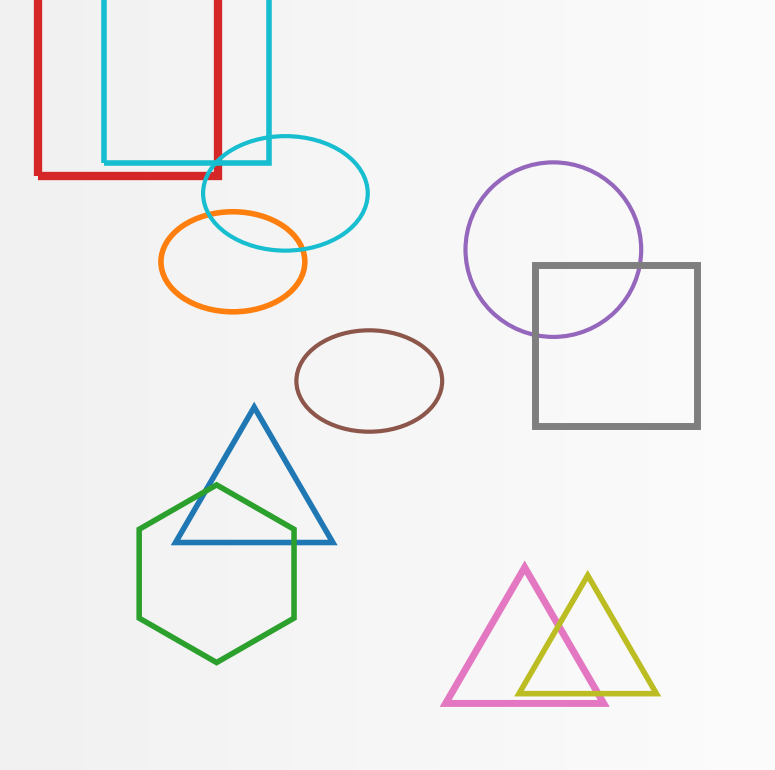[{"shape": "triangle", "thickness": 2, "radius": 0.59, "center": [0.328, 0.354]}, {"shape": "oval", "thickness": 2, "radius": 0.46, "center": [0.301, 0.66]}, {"shape": "hexagon", "thickness": 2, "radius": 0.58, "center": [0.279, 0.255]}, {"shape": "square", "thickness": 3, "radius": 0.58, "center": [0.165, 0.887]}, {"shape": "circle", "thickness": 1.5, "radius": 0.57, "center": [0.714, 0.676]}, {"shape": "oval", "thickness": 1.5, "radius": 0.47, "center": [0.476, 0.505]}, {"shape": "triangle", "thickness": 2.5, "radius": 0.59, "center": [0.677, 0.145]}, {"shape": "square", "thickness": 2.5, "radius": 0.52, "center": [0.795, 0.551]}, {"shape": "triangle", "thickness": 2, "radius": 0.51, "center": [0.758, 0.15]}, {"shape": "oval", "thickness": 1.5, "radius": 0.53, "center": [0.368, 0.749]}, {"shape": "square", "thickness": 2, "radius": 0.53, "center": [0.241, 0.895]}]